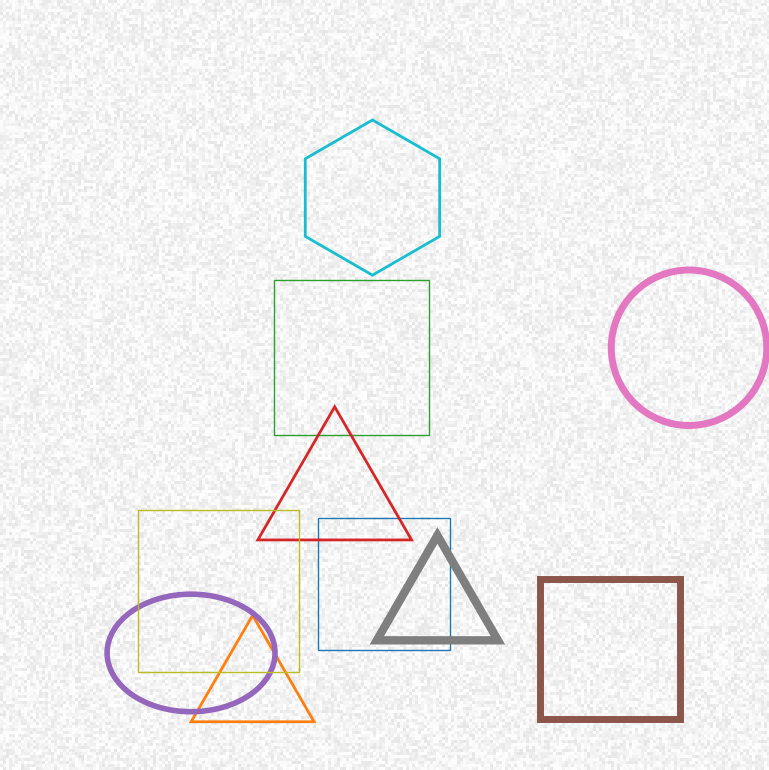[{"shape": "square", "thickness": 0.5, "radius": 0.43, "center": [0.499, 0.242]}, {"shape": "triangle", "thickness": 1, "radius": 0.46, "center": [0.328, 0.109]}, {"shape": "square", "thickness": 0.5, "radius": 0.5, "center": [0.457, 0.536]}, {"shape": "triangle", "thickness": 1, "radius": 0.58, "center": [0.435, 0.356]}, {"shape": "oval", "thickness": 2, "radius": 0.55, "center": [0.248, 0.152]}, {"shape": "square", "thickness": 2.5, "radius": 0.45, "center": [0.792, 0.157]}, {"shape": "circle", "thickness": 2.5, "radius": 0.5, "center": [0.895, 0.548]}, {"shape": "triangle", "thickness": 3, "radius": 0.45, "center": [0.568, 0.214]}, {"shape": "square", "thickness": 0.5, "radius": 0.52, "center": [0.284, 0.233]}, {"shape": "hexagon", "thickness": 1, "radius": 0.5, "center": [0.484, 0.743]}]